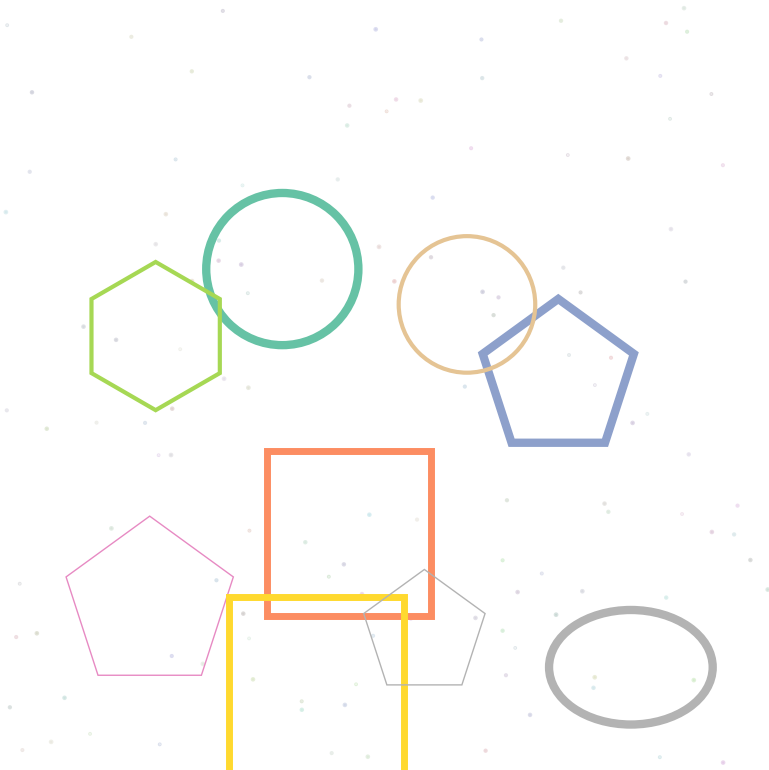[{"shape": "circle", "thickness": 3, "radius": 0.49, "center": [0.367, 0.651]}, {"shape": "square", "thickness": 2.5, "radius": 0.53, "center": [0.454, 0.307]}, {"shape": "pentagon", "thickness": 3, "radius": 0.52, "center": [0.725, 0.509]}, {"shape": "pentagon", "thickness": 0.5, "radius": 0.57, "center": [0.194, 0.215]}, {"shape": "hexagon", "thickness": 1.5, "radius": 0.48, "center": [0.202, 0.564]}, {"shape": "square", "thickness": 2.5, "radius": 0.57, "center": [0.411, 0.111]}, {"shape": "circle", "thickness": 1.5, "radius": 0.44, "center": [0.606, 0.605]}, {"shape": "oval", "thickness": 3, "radius": 0.53, "center": [0.819, 0.133]}, {"shape": "pentagon", "thickness": 0.5, "radius": 0.41, "center": [0.551, 0.178]}]